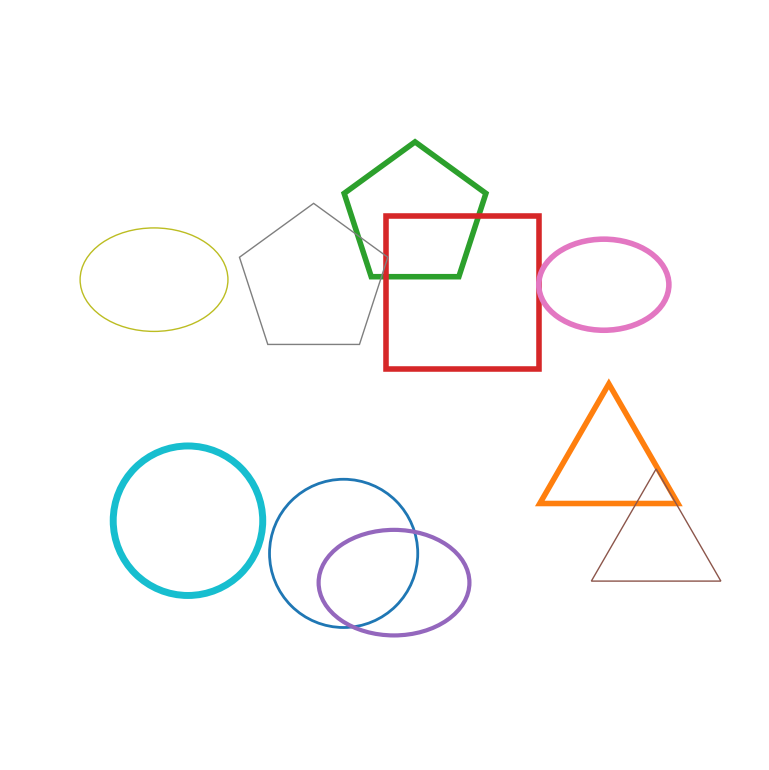[{"shape": "circle", "thickness": 1, "radius": 0.48, "center": [0.446, 0.281]}, {"shape": "triangle", "thickness": 2, "radius": 0.52, "center": [0.791, 0.398]}, {"shape": "pentagon", "thickness": 2, "radius": 0.48, "center": [0.539, 0.719]}, {"shape": "square", "thickness": 2, "radius": 0.5, "center": [0.601, 0.62]}, {"shape": "oval", "thickness": 1.5, "radius": 0.49, "center": [0.512, 0.243]}, {"shape": "triangle", "thickness": 0.5, "radius": 0.49, "center": [0.852, 0.294]}, {"shape": "oval", "thickness": 2, "radius": 0.42, "center": [0.784, 0.63]}, {"shape": "pentagon", "thickness": 0.5, "radius": 0.51, "center": [0.407, 0.635]}, {"shape": "oval", "thickness": 0.5, "radius": 0.48, "center": [0.2, 0.637]}, {"shape": "circle", "thickness": 2.5, "radius": 0.49, "center": [0.244, 0.324]}]